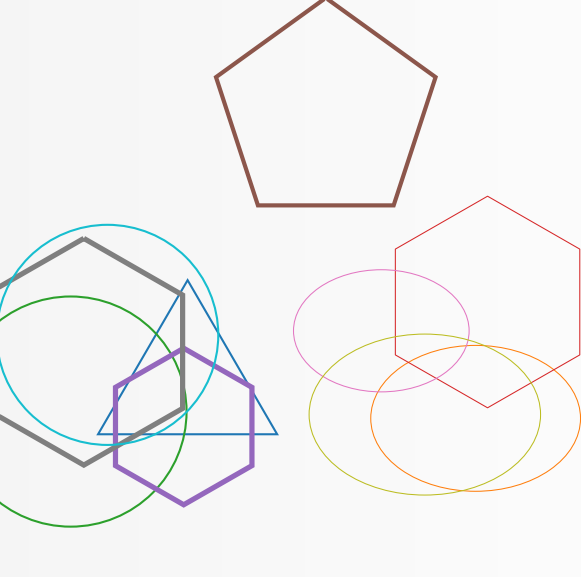[{"shape": "triangle", "thickness": 1, "radius": 0.89, "center": [0.323, 0.336]}, {"shape": "oval", "thickness": 0.5, "radius": 0.9, "center": [0.818, 0.275]}, {"shape": "circle", "thickness": 1, "radius": 1.0, "center": [0.122, 0.286]}, {"shape": "hexagon", "thickness": 0.5, "radius": 0.92, "center": [0.839, 0.476]}, {"shape": "hexagon", "thickness": 2.5, "radius": 0.68, "center": [0.316, 0.261]}, {"shape": "pentagon", "thickness": 2, "radius": 0.99, "center": [0.561, 0.804]}, {"shape": "oval", "thickness": 0.5, "radius": 0.76, "center": [0.656, 0.426]}, {"shape": "hexagon", "thickness": 2.5, "radius": 0.98, "center": [0.144, 0.39]}, {"shape": "oval", "thickness": 0.5, "radius": 1.0, "center": [0.731, 0.281]}, {"shape": "circle", "thickness": 1, "radius": 0.95, "center": [0.185, 0.419]}]